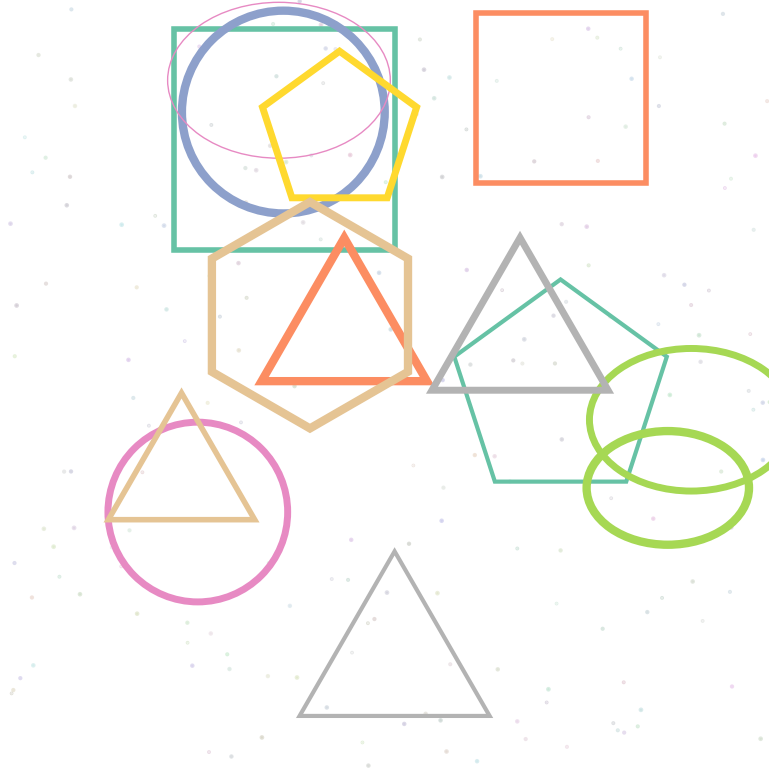[{"shape": "pentagon", "thickness": 1.5, "radius": 0.73, "center": [0.728, 0.492]}, {"shape": "square", "thickness": 2, "radius": 0.72, "center": [0.369, 0.819]}, {"shape": "triangle", "thickness": 3, "radius": 0.62, "center": [0.447, 0.567]}, {"shape": "square", "thickness": 2, "radius": 0.55, "center": [0.728, 0.873]}, {"shape": "circle", "thickness": 3, "radius": 0.66, "center": [0.368, 0.854]}, {"shape": "oval", "thickness": 0.5, "radius": 0.72, "center": [0.362, 0.896]}, {"shape": "circle", "thickness": 2.5, "radius": 0.58, "center": [0.257, 0.335]}, {"shape": "oval", "thickness": 3, "radius": 0.53, "center": [0.867, 0.366]}, {"shape": "oval", "thickness": 2.5, "radius": 0.66, "center": [0.898, 0.455]}, {"shape": "pentagon", "thickness": 2.5, "radius": 0.53, "center": [0.441, 0.828]}, {"shape": "hexagon", "thickness": 3, "radius": 0.74, "center": [0.403, 0.591]}, {"shape": "triangle", "thickness": 2, "radius": 0.55, "center": [0.236, 0.38]}, {"shape": "triangle", "thickness": 1.5, "radius": 0.71, "center": [0.512, 0.141]}, {"shape": "triangle", "thickness": 2.5, "radius": 0.66, "center": [0.675, 0.559]}]